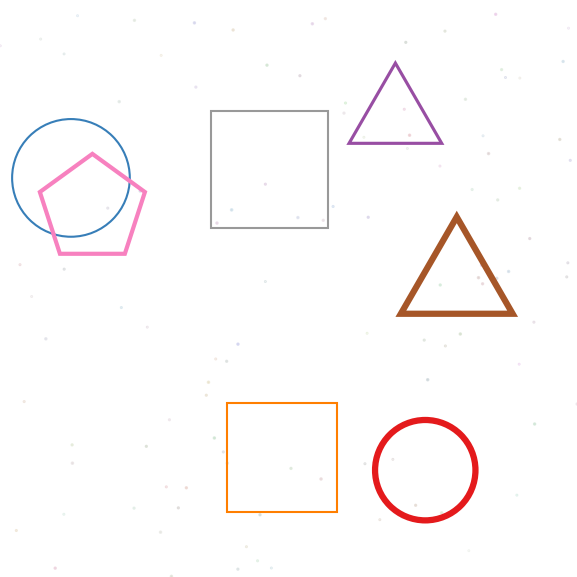[{"shape": "circle", "thickness": 3, "radius": 0.43, "center": [0.736, 0.185]}, {"shape": "circle", "thickness": 1, "radius": 0.51, "center": [0.123, 0.691]}, {"shape": "triangle", "thickness": 1.5, "radius": 0.46, "center": [0.685, 0.797]}, {"shape": "square", "thickness": 1, "radius": 0.48, "center": [0.489, 0.207]}, {"shape": "triangle", "thickness": 3, "radius": 0.56, "center": [0.791, 0.512]}, {"shape": "pentagon", "thickness": 2, "radius": 0.48, "center": [0.16, 0.637]}, {"shape": "square", "thickness": 1, "radius": 0.51, "center": [0.467, 0.705]}]